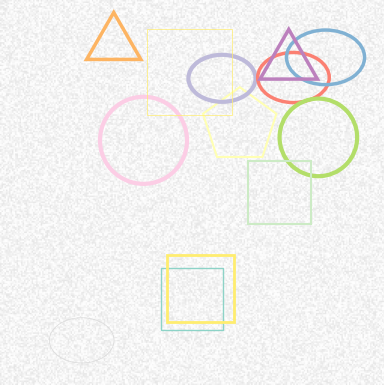[{"shape": "square", "thickness": 1, "radius": 0.4, "center": [0.498, 0.224]}, {"shape": "pentagon", "thickness": 1.5, "radius": 0.5, "center": [0.623, 0.673]}, {"shape": "oval", "thickness": 3, "radius": 0.44, "center": [0.577, 0.797]}, {"shape": "oval", "thickness": 2.5, "radius": 0.46, "center": [0.762, 0.799]}, {"shape": "oval", "thickness": 2.5, "radius": 0.51, "center": [0.846, 0.851]}, {"shape": "triangle", "thickness": 2.5, "radius": 0.41, "center": [0.295, 0.886]}, {"shape": "circle", "thickness": 3, "radius": 0.5, "center": [0.827, 0.643]}, {"shape": "circle", "thickness": 3, "radius": 0.57, "center": [0.373, 0.636]}, {"shape": "oval", "thickness": 0.5, "radius": 0.42, "center": [0.212, 0.116]}, {"shape": "triangle", "thickness": 2.5, "radius": 0.43, "center": [0.75, 0.838]}, {"shape": "square", "thickness": 1.5, "radius": 0.41, "center": [0.725, 0.499]}, {"shape": "square", "thickness": 2, "radius": 0.44, "center": [0.521, 0.25]}, {"shape": "square", "thickness": 0.5, "radius": 0.55, "center": [0.492, 0.813]}]